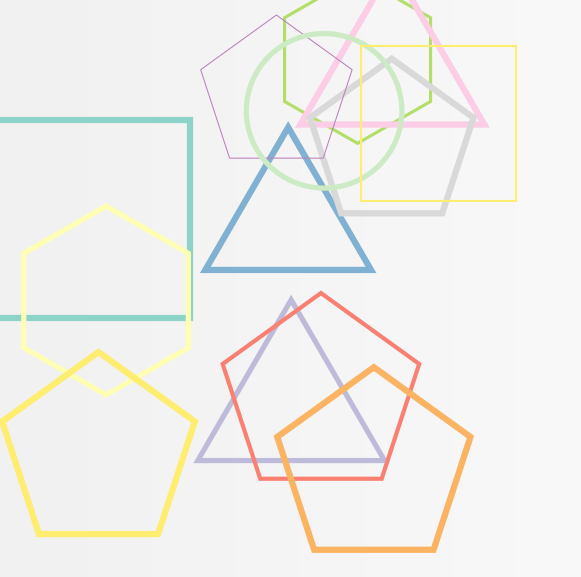[{"shape": "square", "thickness": 3, "radius": 0.86, "center": [0.156, 0.619]}, {"shape": "hexagon", "thickness": 2.5, "radius": 0.82, "center": [0.183, 0.479]}, {"shape": "triangle", "thickness": 2.5, "radius": 0.93, "center": [0.501, 0.294]}, {"shape": "pentagon", "thickness": 2, "radius": 0.89, "center": [0.552, 0.314]}, {"shape": "triangle", "thickness": 3, "radius": 0.82, "center": [0.496, 0.614]}, {"shape": "pentagon", "thickness": 3, "radius": 0.87, "center": [0.643, 0.189]}, {"shape": "hexagon", "thickness": 1.5, "radius": 0.73, "center": [0.615, 0.896]}, {"shape": "triangle", "thickness": 3, "radius": 0.91, "center": [0.675, 0.875]}, {"shape": "pentagon", "thickness": 3, "radius": 0.74, "center": [0.674, 0.75]}, {"shape": "pentagon", "thickness": 0.5, "radius": 0.68, "center": [0.476, 0.836]}, {"shape": "circle", "thickness": 2.5, "radius": 0.67, "center": [0.558, 0.807]}, {"shape": "pentagon", "thickness": 3, "radius": 0.87, "center": [0.169, 0.215]}, {"shape": "square", "thickness": 1, "radius": 0.67, "center": [0.755, 0.785]}]